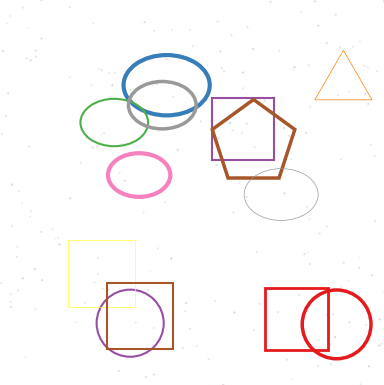[{"shape": "square", "thickness": 2, "radius": 0.4, "center": [0.77, 0.171]}, {"shape": "circle", "thickness": 2.5, "radius": 0.45, "center": [0.874, 0.157]}, {"shape": "oval", "thickness": 3, "radius": 0.56, "center": [0.433, 0.779]}, {"shape": "oval", "thickness": 1.5, "radius": 0.44, "center": [0.297, 0.682]}, {"shape": "square", "thickness": 1.5, "radius": 0.4, "center": [0.632, 0.664]}, {"shape": "circle", "thickness": 1.5, "radius": 0.44, "center": [0.338, 0.161]}, {"shape": "triangle", "thickness": 0.5, "radius": 0.43, "center": [0.892, 0.784]}, {"shape": "square", "thickness": 0.5, "radius": 0.44, "center": [0.263, 0.29]}, {"shape": "square", "thickness": 1.5, "radius": 0.43, "center": [0.364, 0.179]}, {"shape": "pentagon", "thickness": 2.5, "radius": 0.56, "center": [0.659, 0.629]}, {"shape": "oval", "thickness": 3, "radius": 0.4, "center": [0.361, 0.545]}, {"shape": "oval", "thickness": 0.5, "radius": 0.48, "center": [0.73, 0.495]}, {"shape": "oval", "thickness": 2.5, "radius": 0.44, "center": [0.421, 0.727]}]